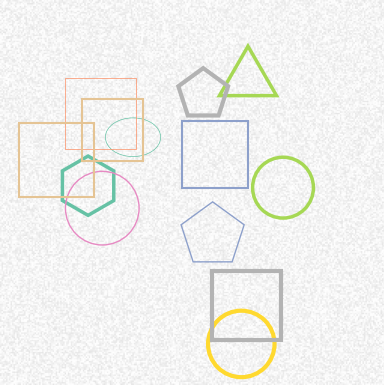[{"shape": "oval", "thickness": 0.5, "radius": 0.36, "center": [0.346, 0.644]}, {"shape": "hexagon", "thickness": 2.5, "radius": 0.39, "center": [0.229, 0.518]}, {"shape": "square", "thickness": 0.5, "radius": 0.46, "center": [0.261, 0.706]}, {"shape": "square", "thickness": 1.5, "radius": 0.43, "center": [0.558, 0.599]}, {"shape": "pentagon", "thickness": 1, "radius": 0.43, "center": [0.552, 0.39]}, {"shape": "circle", "thickness": 1, "radius": 0.48, "center": [0.266, 0.459]}, {"shape": "triangle", "thickness": 2.5, "radius": 0.43, "center": [0.644, 0.794]}, {"shape": "circle", "thickness": 2.5, "radius": 0.4, "center": [0.735, 0.513]}, {"shape": "circle", "thickness": 3, "radius": 0.43, "center": [0.627, 0.107]}, {"shape": "square", "thickness": 1.5, "radius": 0.4, "center": [0.292, 0.662]}, {"shape": "square", "thickness": 1.5, "radius": 0.48, "center": [0.147, 0.584]}, {"shape": "square", "thickness": 3, "radius": 0.45, "center": [0.64, 0.207]}, {"shape": "pentagon", "thickness": 3, "radius": 0.34, "center": [0.528, 0.755]}]